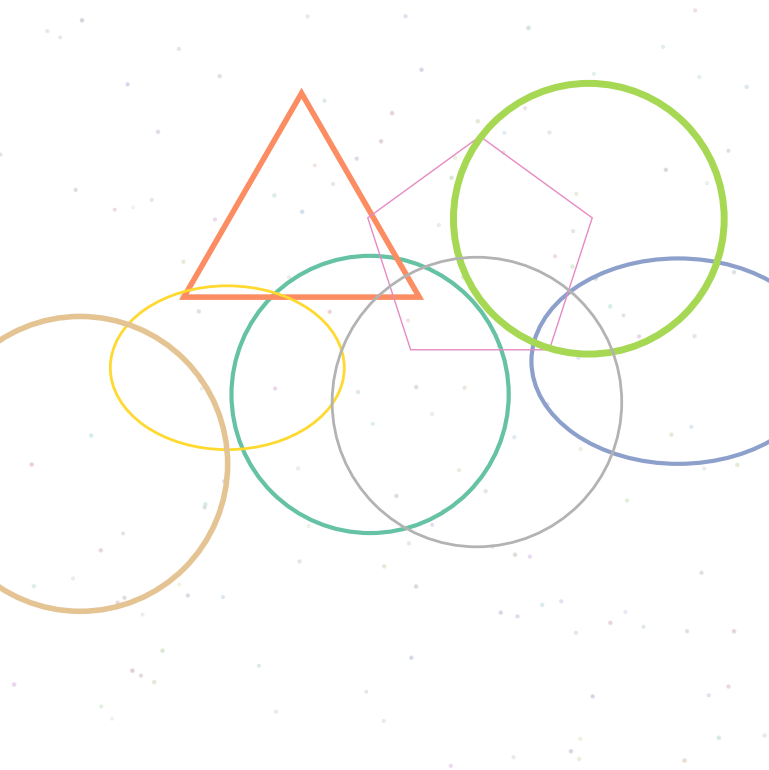[{"shape": "circle", "thickness": 1.5, "radius": 0.9, "center": [0.481, 0.488]}, {"shape": "triangle", "thickness": 2, "radius": 0.88, "center": [0.392, 0.702]}, {"shape": "oval", "thickness": 1.5, "radius": 0.95, "center": [0.881, 0.531]}, {"shape": "pentagon", "thickness": 0.5, "radius": 0.77, "center": [0.623, 0.67]}, {"shape": "circle", "thickness": 2.5, "radius": 0.88, "center": [0.765, 0.716]}, {"shape": "oval", "thickness": 1, "radius": 0.76, "center": [0.295, 0.522]}, {"shape": "circle", "thickness": 2, "radius": 0.96, "center": [0.104, 0.398]}, {"shape": "circle", "thickness": 1, "radius": 0.94, "center": [0.619, 0.478]}]